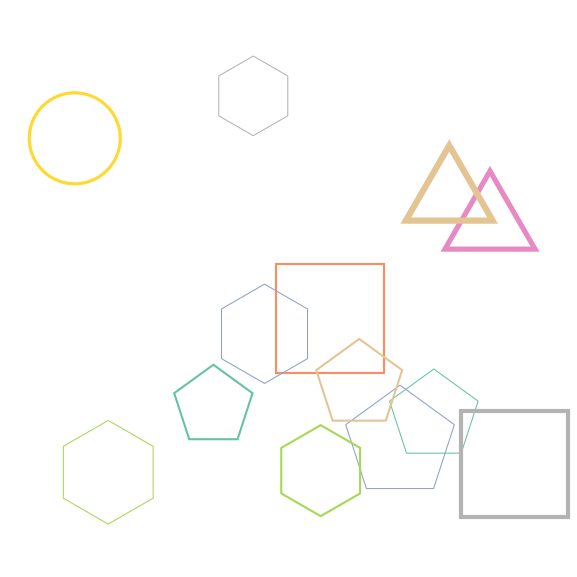[{"shape": "pentagon", "thickness": 1, "radius": 0.36, "center": [0.369, 0.296]}, {"shape": "pentagon", "thickness": 0.5, "radius": 0.4, "center": [0.751, 0.28]}, {"shape": "square", "thickness": 1, "radius": 0.47, "center": [0.572, 0.447]}, {"shape": "pentagon", "thickness": 0.5, "radius": 0.49, "center": [0.693, 0.233]}, {"shape": "hexagon", "thickness": 0.5, "radius": 0.43, "center": [0.458, 0.421]}, {"shape": "triangle", "thickness": 2.5, "radius": 0.45, "center": [0.848, 0.613]}, {"shape": "hexagon", "thickness": 0.5, "radius": 0.45, "center": [0.187, 0.181]}, {"shape": "hexagon", "thickness": 1, "radius": 0.39, "center": [0.555, 0.184]}, {"shape": "circle", "thickness": 1.5, "radius": 0.39, "center": [0.129, 0.76]}, {"shape": "triangle", "thickness": 3, "radius": 0.43, "center": [0.778, 0.661]}, {"shape": "pentagon", "thickness": 1, "radius": 0.39, "center": [0.622, 0.334]}, {"shape": "square", "thickness": 2, "radius": 0.46, "center": [0.891, 0.195]}, {"shape": "hexagon", "thickness": 0.5, "radius": 0.34, "center": [0.439, 0.833]}]